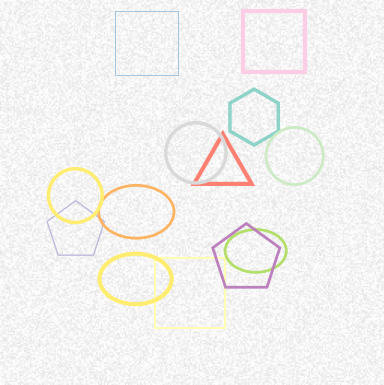[{"shape": "hexagon", "thickness": 2.5, "radius": 0.36, "center": [0.66, 0.696]}, {"shape": "square", "thickness": 1.5, "radius": 0.45, "center": [0.494, 0.239]}, {"shape": "pentagon", "thickness": 1, "radius": 0.39, "center": [0.197, 0.401]}, {"shape": "triangle", "thickness": 3, "radius": 0.43, "center": [0.579, 0.566]}, {"shape": "square", "thickness": 0.5, "radius": 0.41, "center": [0.381, 0.888]}, {"shape": "oval", "thickness": 2, "radius": 0.49, "center": [0.354, 0.45]}, {"shape": "oval", "thickness": 2, "radius": 0.4, "center": [0.664, 0.348]}, {"shape": "square", "thickness": 3, "radius": 0.4, "center": [0.712, 0.892]}, {"shape": "circle", "thickness": 2.5, "radius": 0.39, "center": [0.509, 0.603]}, {"shape": "pentagon", "thickness": 2, "radius": 0.46, "center": [0.64, 0.328]}, {"shape": "circle", "thickness": 2, "radius": 0.37, "center": [0.765, 0.595]}, {"shape": "circle", "thickness": 2.5, "radius": 0.35, "center": [0.196, 0.492]}, {"shape": "oval", "thickness": 3, "radius": 0.47, "center": [0.352, 0.276]}]